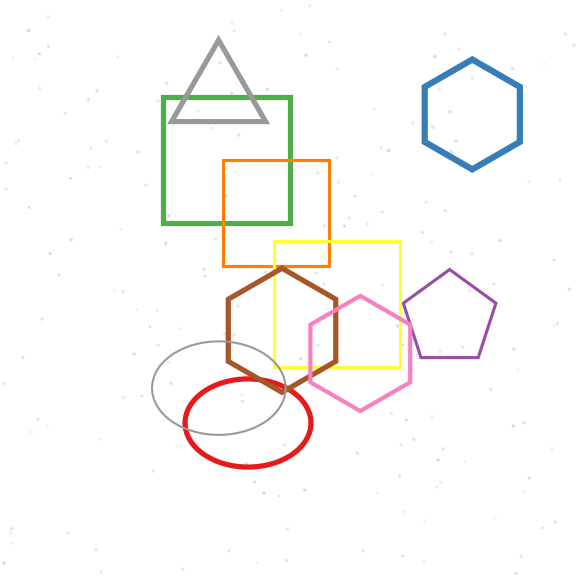[{"shape": "oval", "thickness": 2.5, "radius": 0.55, "center": [0.429, 0.267]}, {"shape": "hexagon", "thickness": 3, "radius": 0.48, "center": [0.818, 0.801]}, {"shape": "square", "thickness": 2.5, "radius": 0.55, "center": [0.392, 0.722]}, {"shape": "pentagon", "thickness": 1.5, "radius": 0.42, "center": [0.779, 0.448]}, {"shape": "square", "thickness": 1.5, "radius": 0.46, "center": [0.477, 0.631]}, {"shape": "square", "thickness": 1.5, "radius": 0.55, "center": [0.584, 0.472]}, {"shape": "hexagon", "thickness": 2.5, "radius": 0.54, "center": [0.488, 0.427]}, {"shape": "hexagon", "thickness": 2, "radius": 0.5, "center": [0.624, 0.387]}, {"shape": "oval", "thickness": 1, "radius": 0.58, "center": [0.379, 0.327]}, {"shape": "triangle", "thickness": 2.5, "radius": 0.47, "center": [0.379, 0.836]}]